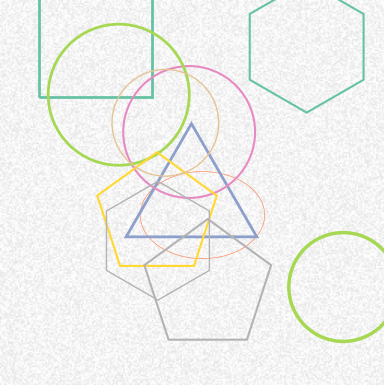[{"shape": "hexagon", "thickness": 1.5, "radius": 0.85, "center": [0.797, 0.878]}, {"shape": "square", "thickness": 2, "radius": 0.74, "center": [0.249, 0.895]}, {"shape": "oval", "thickness": 0.5, "radius": 0.81, "center": [0.526, 0.441]}, {"shape": "triangle", "thickness": 2, "radius": 0.98, "center": [0.497, 0.483]}, {"shape": "circle", "thickness": 1.5, "radius": 0.86, "center": [0.491, 0.657]}, {"shape": "circle", "thickness": 2.5, "radius": 0.71, "center": [0.892, 0.255]}, {"shape": "circle", "thickness": 2, "radius": 0.92, "center": [0.308, 0.754]}, {"shape": "pentagon", "thickness": 1.5, "radius": 0.82, "center": [0.408, 0.441]}, {"shape": "circle", "thickness": 1, "radius": 0.69, "center": [0.43, 0.681]}, {"shape": "hexagon", "thickness": 1, "radius": 0.77, "center": [0.41, 0.375]}, {"shape": "pentagon", "thickness": 1.5, "radius": 0.87, "center": [0.54, 0.258]}]